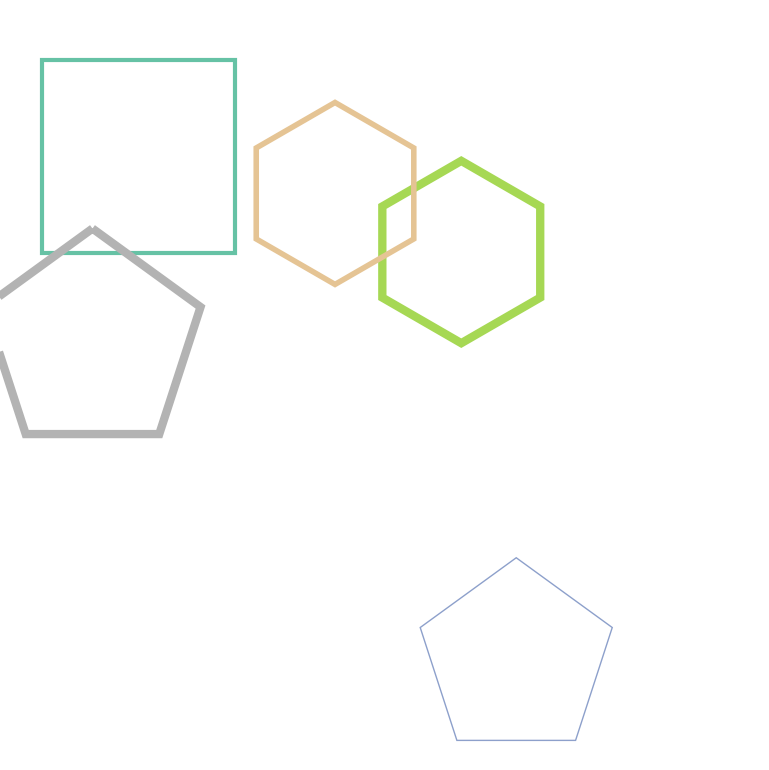[{"shape": "square", "thickness": 1.5, "radius": 0.63, "center": [0.18, 0.797]}, {"shape": "pentagon", "thickness": 0.5, "radius": 0.66, "center": [0.67, 0.145]}, {"shape": "hexagon", "thickness": 3, "radius": 0.59, "center": [0.599, 0.673]}, {"shape": "hexagon", "thickness": 2, "radius": 0.59, "center": [0.435, 0.749]}, {"shape": "pentagon", "thickness": 3, "radius": 0.74, "center": [0.12, 0.556]}]